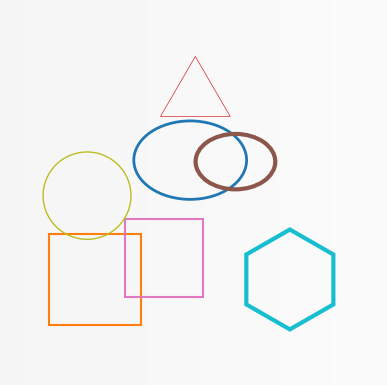[{"shape": "oval", "thickness": 2, "radius": 0.73, "center": [0.491, 0.584]}, {"shape": "square", "thickness": 1.5, "radius": 0.59, "center": [0.246, 0.273]}, {"shape": "triangle", "thickness": 0.5, "radius": 0.52, "center": [0.504, 0.749]}, {"shape": "oval", "thickness": 3, "radius": 0.51, "center": [0.608, 0.58]}, {"shape": "square", "thickness": 1.5, "radius": 0.51, "center": [0.424, 0.33]}, {"shape": "circle", "thickness": 1, "radius": 0.57, "center": [0.225, 0.492]}, {"shape": "hexagon", "thickness": 3, "radius": 0.65, "center": [0.748, 0.274]}]